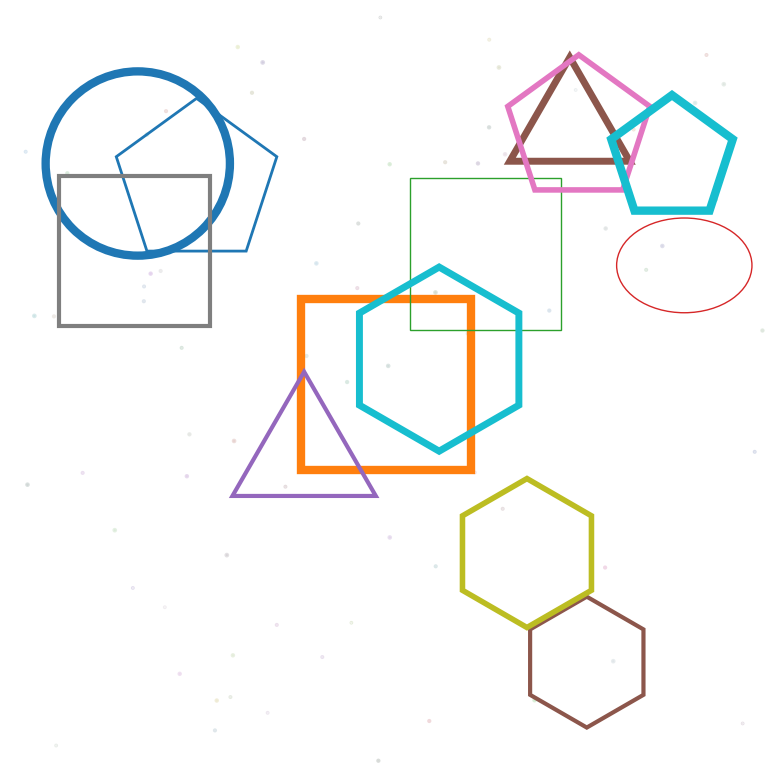[{"shape": "pentagon", "thickness": 1, "radius": 0.55, "center": [0.255, 0.763]}, {"shape": "circle", "thickness": 3, "radius": 0.6, "center": [0.179, 0.788]}, {"shape": "square", "thickness": 3, "radius": 0.55, "center": [0.501, 0.5]}, {"shape": "square", "thickness": 0.5, "radius": 0.49, "center": [0.63, 0.67]}, {"shape": "oval", "thickness": 0.5, "radius": 0.44, "center": [0.889, 0.655]}, {"shape": "triangle", "thickness": 1.5, "radius": 0.54, "center": [0.395, 0.41]}, {"shape": "triangle", "thickness": 2.5, "radius": 0.45, "center": [0.74, 0.836]}, {"shape": "hexagon", "thickness": 1.5, "radius": 0.42, "center": [0.762, 0.14]}, {"shape": "pentagon", "thickness": 2, "radius": 0.48, "center": [0.752, 0.832]}, {"shape": "square", "thickness": 1.5, "radius": 0.49, "center": [0.175, 0.674]}, {"shape": "hexagon", "thickness": 2, "radius": 0.48, "center": [0.684, 0.282]}, {"shape": "hexagon", "thickness": 2.5, "radius": 0.6, "center": [0.57, 0.534]}, {"shape": "pentagon", "thickness": 3, "radius": 0.41, "center": [0.873, 0.794]}]